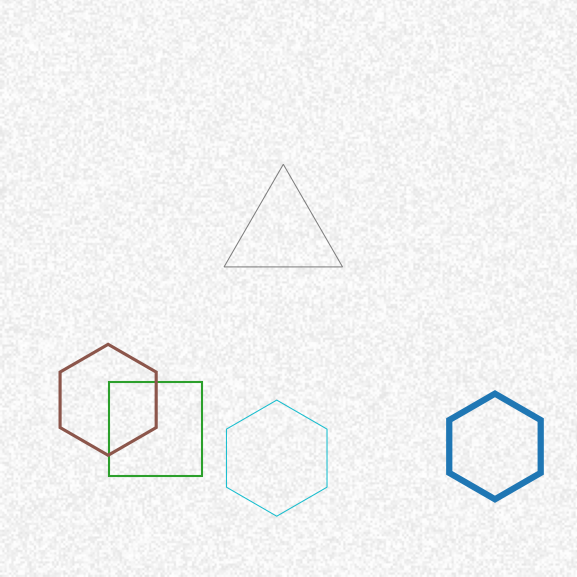[{"shape": "hexagon", "thickness": 3, "radius": 0.46, "center": [0.857, 0.226]}, {"shape": "square", "thickness": 1, "radius": 0.4, "center": [0.269, 0.256]}, {"shape": "hexagon", "thickness": 1.5, "radius": 0.48, "center": [0.187, 0.307]}, {"shape": "triangle", "thickness": 0.5, "radius": 0.59, "center": [0.491, 0.596]}, {"shape": "hexagon", "thickness": 0.5, "radius": 0.5, "center": [0.479, 0.206]}]